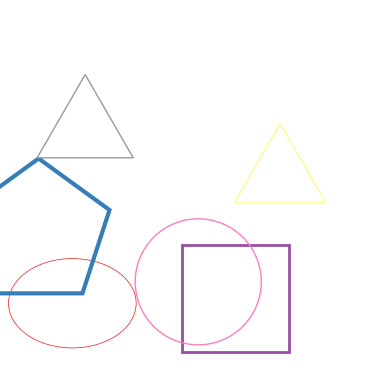[{"shape": "oval", "thickness": 0.5, "radius": 0.83, "center": [0.188, 0.212]}, {"shape": "pentagon", "thickness": 3, "radius": 0.97, "center": [0.1, 0.395]}, {"shape": "square", "thickness": 2, "radius": 0.7, "center": [0.612, 0.224]}, {"shape": "triangle", "thickness": 0.5, "radius": 0.68, "center": [0.728, 0.543]}, {"shape": "circle", "thickness": 1, "radius": 0.82, "center": [0.515, 0.268]}, {"shape": "triangle", "thickness": 1, "radius": 0.72, "center": [0.221, 0.662]}]